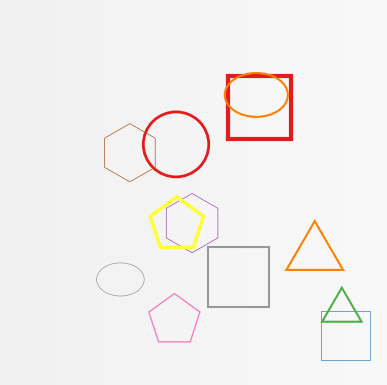[{"shape": "circle", "thickness": 2, "radius": 0.42, "center": [0.454, 0.625]}, {"shape": "square", "thickness": 3, "radius": 0.41, "center": [0.67, 0.72]}, {"shape": "square", "thickness": 0.5, "radius": 0.32, "center": [0.891, 0.128]}, {"shape": "triangle", "thickness": 1.5, "radius": 0.29, "center": [0.882, 0.194]}, {"shape": "hexagon", "thickness": 0.5, "radius": 0.38, "center": [0.496, 0.42]}, {"shape": "oval", "thickness": 1.5, "radius": 0.41, "center": [0.661, 0.753]}, {"shape": "triangle", "thickness": 1.5, "radius": 0.42, "center": [0.812, 0.341]}, {"shape": "pentagon", "thickness": 2.5, "radius": 0.36, "center": [0.456, 0.416]}, {"shape": "hexagon", "thickness": 0.5, "radius": 0.38, "center": [0.335, 0.603]}, {"shape": "pentagon", "thickness": 1, "radius": 0.35, "center": [0.45, 0.168]}, {"shape": "square", "thickness": 1.5, "radius": 0.39, "center": [0.615, 0.281]}, {"shape": "oval", "thickness": 0.5, "radius": 0.31, "center": [0.311, 0.274]}]